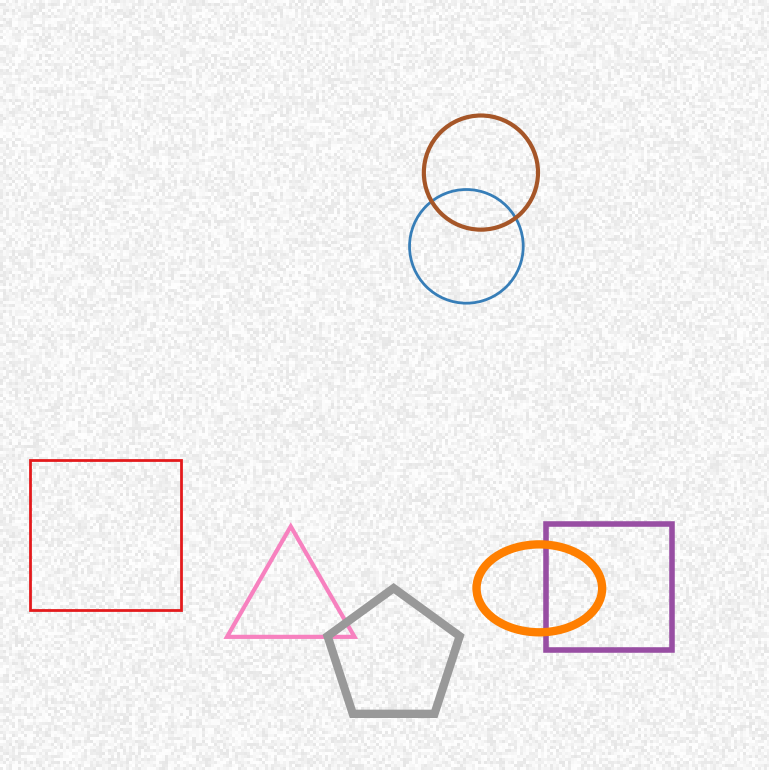[{"shape": "square", "thickness": 1, "radius": 0.49, "center": [0.137, 0.305]}, {"shape": "circle", "thickness": 1, "radius": 0.37, "center": [0.606, 0.68]}, {"shape": "square", "thickness": 2, "radius": 0.41, "center": [0.791, 0.238]}, {"shape": "oval", "thickness": 3, "radius": 0.41, "center": [0.7, 0.236]}, {"shape": "circle", "thickness": 1.5, "radius": 0.37, "center": [0.625, 0.776]}, {"shape": "triangle", "thickness": 1.5, "radius": 0.48, "center": [0.378, 0.221]}, {"shape": "pentagon", "thickness": 3, "radius": 0.45, "center": [0.511, 0.146]}]